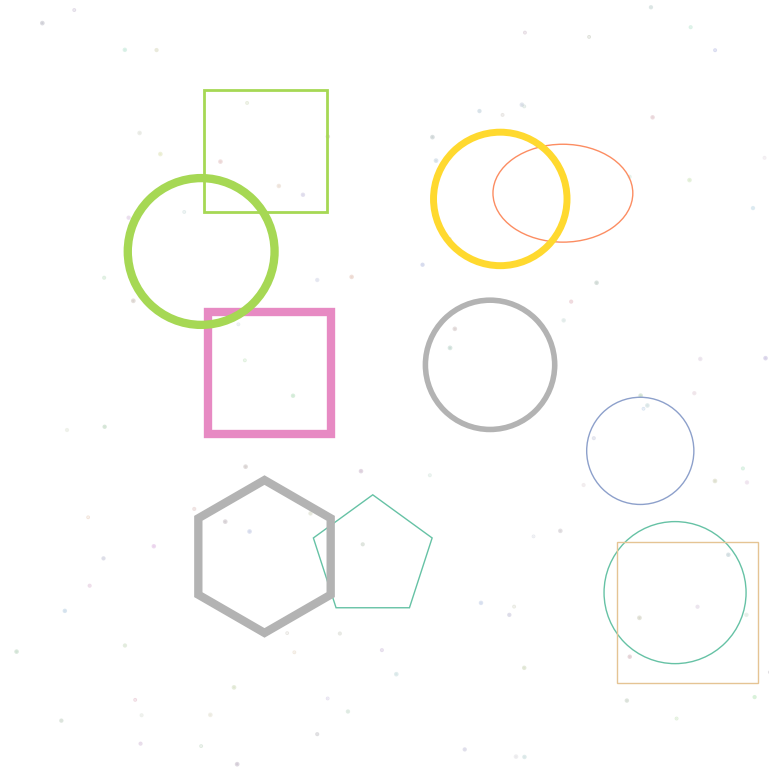[{"shape": "pentagon", "thickness": 0.5, "radius": 0.41, "center": [0.484, 0.276]}, {"shape": "circle", "thickness": 0.5, "radius": 0.46, "center": [0.877, 0.23]}, {"shape": "oval", "thickness": 0.5, "radius": 0.45, "center": [0.731, 0.749]}, {"shape": "circle", "thickness": 0.5, "radius": 0.35, "center": [0.832, 0.414]}, {"shape": "square", "thickness": 3, "radius": 0.4, "center": [0.35, 0.516]}, {"shape": "circle", "thickness": 3, "radius": 0.48, "center": [0.261, 0.673]}, {"shape": "square", "thickness": 1, "radius": 0.4, "center": [0.345, 0.804]}, {"shape": "circle", "thickness": 2.5, "radius": 0.43, "center": [0.65, 0.742]}, {"shape": "square", "thickness": 0.5, "radius": 0.46, "center": [0.893, 0.204]}, {"shape": "circle", "thickness": 2, "radius": 0.42, "center": [0.636, 0.526]}, {"shape": "hexagon", "thickness": 3, "radius": 0.5, "center": [0.344, 0.277]}]